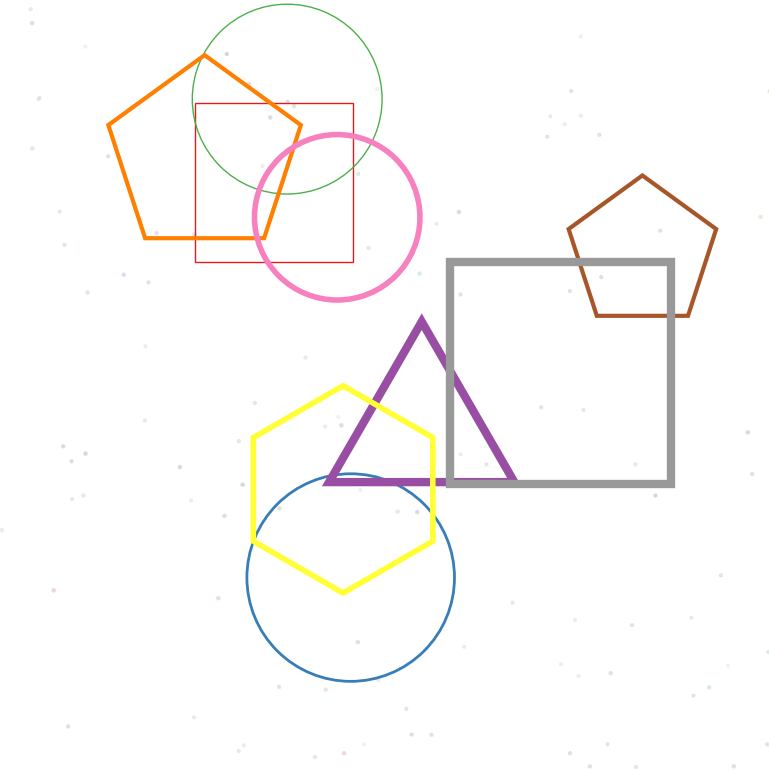[{"shape": "square", "thickness": 0.5, "radius": 0.52, "center": [0.356, 0.763]}, {"shape": "circle", "thickness": 1, "radius": 0.67, "center": [0.455, 0.25]}, {"shape": "circle", "thickness": 0.5, "radius": 0.62, "center": [0.373, 0.871]}, {"shape": "triangle", "thickness": 3, "radius": 0.69, "center": [0.548, 0.443]}, {"shape": "pentagon", "thickness": 1.5, "radius": 0.66, "center": [0.266, 0.797]}, {"shape": "hexagon", "thickness": 2, "radius": 0.67, "center": [0.446, 0.364]}, {"shape": "pentagon", "thickness": 1.5, "radius": 0.5, "center": [0.834, 0.671]}, {"shape": "circle", "thickness": 2, "radius": 0.54, "center": [0.438, 0.718]}, {"shape": "square", "thickness": 3, "radius": 0.72, "center": [0.728, 0.515]}]